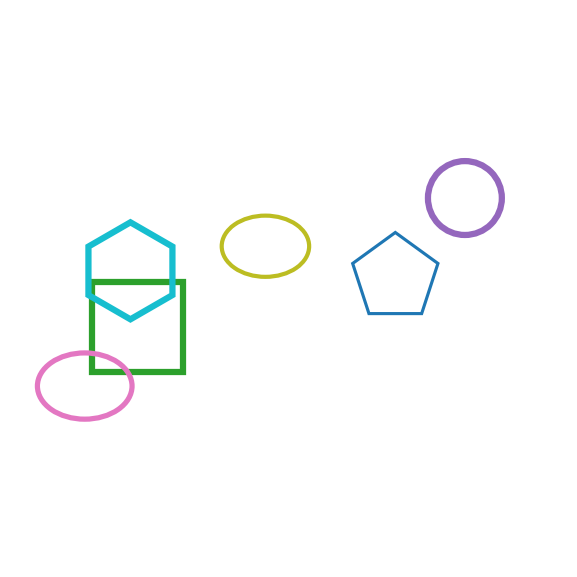[{"shape": "pentagon", "thickness": 1.5, "radius": 0.39, "center": [0.685, 0.519]}, {"shape": "square", "thickness": 3, "radius": 0.39, "center": [0.238, 0.433]}, {"shape": "circle", "thickness": 3, "radius": 0.32, "center": [0.805, 0.656]}, {"shape": "oval", "thickness": 2.5, "radius": 0.41, "center": [0.147, 0.331]}, {"shape": "oval", "thickness": 2, "radius": 0.38, "center": [0.46, 0.573]}, {"shape": "hexagon", "thickness": 3, "radius": 0.42, "center": [0.226, 0.53]}]